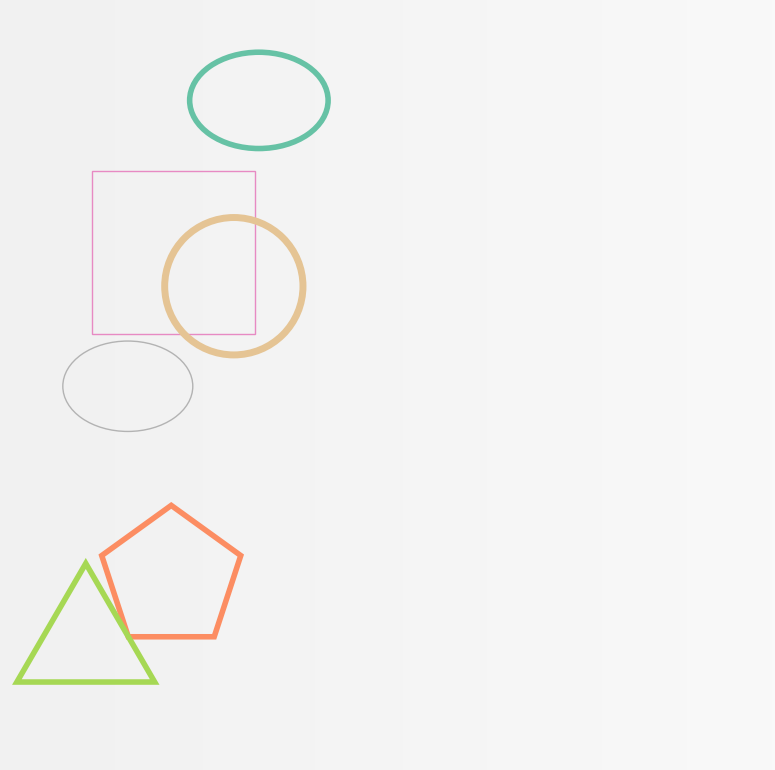[{"shape": "oval", "thickness": 2, "radius": 0.45, "center": [0.334, 0.87]}, {"shape": "pentagon", "thickness": 2, "radius": 0.47, "center": [0.221, 0.249]}, {"shape": "square", "thickness": 0.5, "radius": 0.53, "center": [0.224, 0.672]}, {"shape": "triangle", "thickness": 2, "radius": 0.51, "center": [0.111, 0.166]}, {"shape": "circle", "thickness": 2.5, "radius": 0.45, "center": [0.302, 0.628]}, {"shape": "oval", "thickness": 0.5, "radius": 0.42, "center": [0.165, 0.498]}]